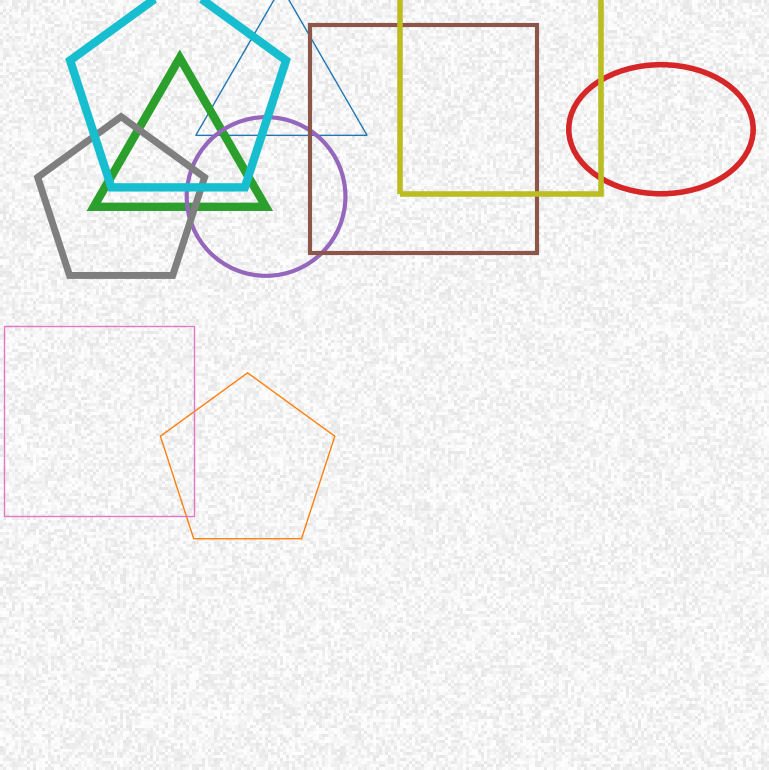[{"shape": "triangle", "thickness": 0.5, "radius": 0.64, "center": [0.365, 0.888]}, {"shape": "pentagon", "thickness": 0.5, "radius": 0.6, "center": [0.322, 0.397]}, {"shape": "triangle", "thickness": 3, "radius": 0.65, "center": [0.233, 0.796]}, {"shape": "oval", "thickness": 2, "radius": 0.6, "center": [0.858, 0.832]}, {"shape": "circle", "thickness": 1.5, "radius": 0.52, "center": [0.346, 0.745]}, {"shape": "square", "thickness": 1.5, "radius": 0.74, "center": [0.55, 0.819]}, {"shape": "square", "thickness": 0.5, "radius": 0.62, "center": [0.129, 0.453]}, {"shape": "pentagon", "thickness": 2.5, "radius": 0.57, "center": [0.157, 0.734]}, {"shape": "square", "thickness": 2, "radius": 0.65, "center": [0.65, 0.878]}, {"shape": "pentagon", "thickness": 3, "radius": 0.74, "center": [0.231, 0.876]}]